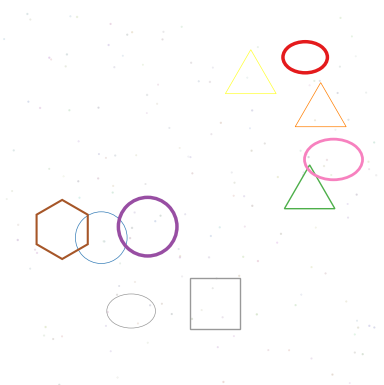[{"shape": "oval", "thickness": 2.5, "radius": 0.29, "center": [0.793, 0.851]}, {"shape": "circle", "thickness": 0.5, "radius": 0.34, "center": [0.263, 0.383]}, {"shape": "triangle", "thickness": 1, "radius": 0.38, "center": [0.804, 0.496]}, {"shape": "circle", "thickness": 2.5, "radius": 0.38, "center": [0.384, 0.411]}, {"shape": "triangle", "thickness": 0.5, "radius": 0.38, "center": [0.833, 0.709]}, {"shape": "triangle", "thickness": 0.5, "radius": 0.38, "center": [0.651, 0.795]}, {"shape": "hexagon", "thickness": 1.5, "radius": 0.38, "center": [0.161, 0.404]}, {"shape": "oval", "thickness": 2, "radius": 0.38, "center": [0.866, 0.586]}, {"shape": "oval", "thickness": 0.5, "radius": 0.32, "center": [0.341, 0.192]}, {"shape": "square", "thickness": 1, "radius": 0.33, "center": [0.558, 0.213]}]